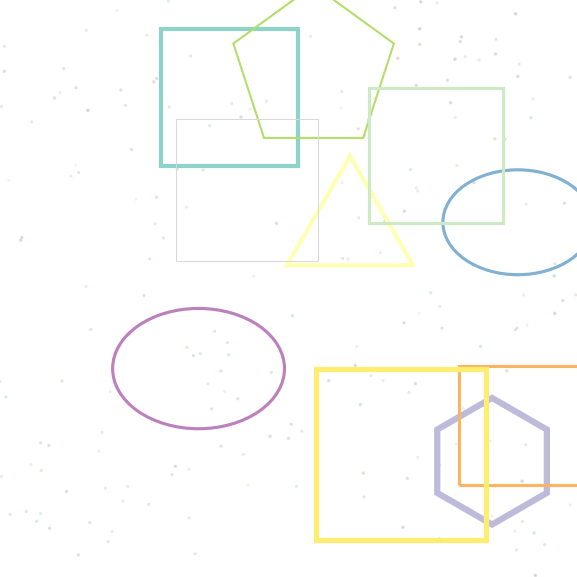[{"shape": "square", "thickness": 2, "radius": 0.59, "center": [0.397, 0.83]}, {"shape": "triangle", "thickness": 2, "radius": 0.63, "center": [0.606, 0.603]}, {"shape": "hexagon", "thickness": 3, "radius": 0.55, "center": [0.852, 0.2]}, {"shape": "oval", "thickness": 1.5, "radius": 0.65, "center": [0.897, 0.614]}, {"shape": "square", "thickness": 1.5, "radius": 0.52, "center": [0.899, 0.262]}, {"shape": "pentagon", "thickness": 1, "radius": 0.73, "center": [0.543, 0.879]}, {"shape": "square", "thickness": 0.5, "radius": 0.62, "center": [0.428, 0.67]}, {"shape": "oval", "thickness": 1.5, "radius": 0.74, "center": [0.344, 0.361]}, {"shape": "square", "thickness": 1.5, "radius": 0.58, "center": [0.755, 0.73]}, {"shape": "square", "thickness": 2.5, "radius": 0.74, "center": [0.694, 0.212]}]